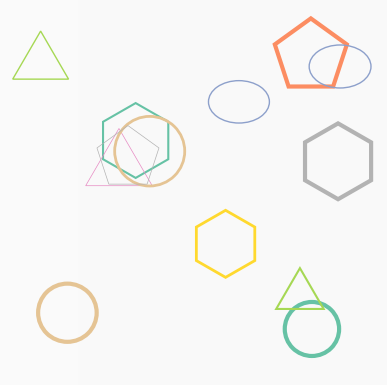[{"shape": "hexagon", "thickness": 1.5, "radius": 0.49, "center": [0.35, 0.635]}, {"shape": "circle", "thickness": 3, "radius": 0.35, "center": [0.805, 0.146]}, {"shape": "pentagon", "thickness": 3, "radius": 0.49, "center": [0.802, 0.854]}, {"shape": "oval", "thickness": 1, "radius": 0.4, "center": [0.878, 0.827]}, {"shape": "oval", "thickness": 1, "radius": 0.39, "center": [0.617, 0.735]}, {"shape": "triangle", "thickness": 0.5, "radius": 0.5, "center": [0.307, 0.567]}, {"shape": "triangle", "thickness": 1, "radius": 0.42, "center": [0.105, 0.836]}, {"shape": "triangle", "thickness": 1.5, "radius": 0.35, "center": [0.774, 0.233]}, {"shape": "hexagon", "thickness": 2, "radius": 0.44, "center": [0.582, 0.367]}, {"shape": "circle", "thickness": 3, "radius": 0.38, "center": [0.174, 0.188]}, {"shape": "circle", "thickness": 2, "radius": 0.45, "center": [0.386, 0.607]}, {"shape": "hexagon", "thickness": 3, "radius": 0.49, "center": [0.872, 0.581]}, {"shape": "pentagon", "thickness": 0.5, "radius": 0.42, "center": [0.33, 0.59]}]